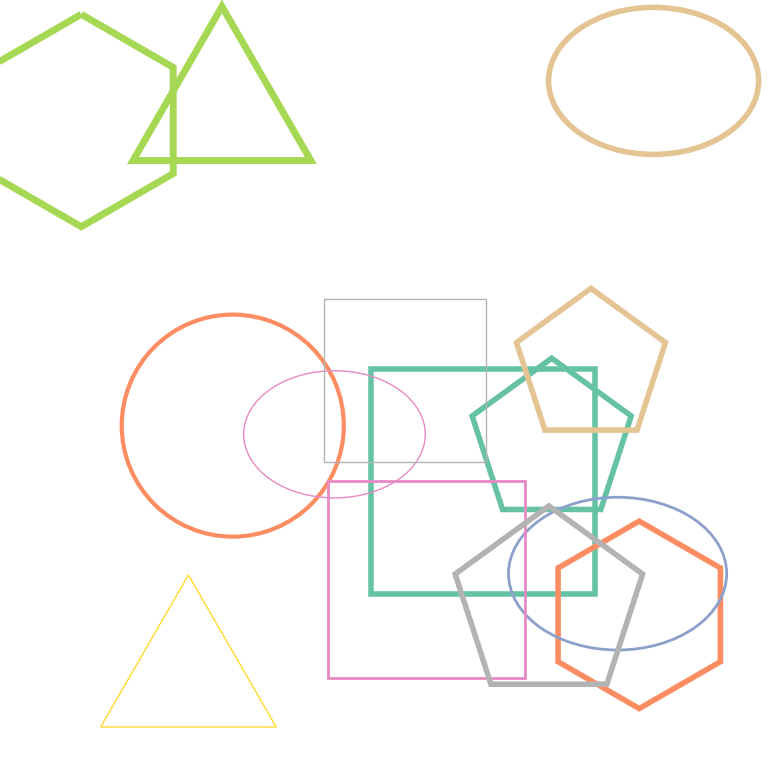[{"shape": "square", "thickness": 2, "radius": 0.73, "center": [0.627, 0.375]}, {"shape": "pentagon", "thickness": 2, "radius": 0.54, "center": [0.716, 0.426]}, {"shape": "hexagon", "thickness": 2, "radius": 0.61, "center": [0.83, 0.202]}, {"shape": "circle", "thickness": 1.5, "radius": 0.72, "center": [0.302, 0.447]}, {"shape": "oval", "thickness": 1, "radius": 0.71, "center": [0.802, 0.255]}, {"shape": "square", "thickness": 1, "radius": 0.64, "center": [0.554, 0.248]}, {"shape": "oval", "thickness": 0.5, "radius": 0.59, "center": [0.434, 0.436]}, {"shape": "hexagon", "thickness": 2.5, "radius": 0.69, "center": [0.105, 0.844]}, {"shape": "triangle", "thickness": 2.5, "radius": 0.67, "center": [0.288, 0.858]}, {"shape": "triangle", "thickness": 0.5, "radius": 0.66, "center": [0.245, 0.122]}, {"shape": "oval", "thickness": 2, "radius": 0.68, "center": [0.849, 0.895]}, {"shape": "pentagon", "thickness": 2, "radius": 0.51, "center": [0.767, 0.524]}, {"shape": "pentagon", "thickness": 2, "radius": 0.64, "center": [0.713, 0.215]}, {"shape": "square", "thickness": 0.5, "radius": 0.53, "center": [0.526, 0.506]}]